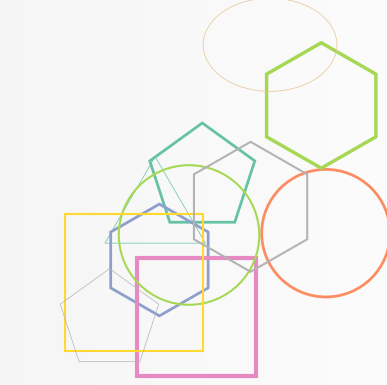[{"shape": "triangle", "thickness": 0.5, "radius": 0.75, "center": [0.4, 0.443]}, {"shape": "pentagon", "thickness": 2, "radius": 0.71, "center": [0.522, 0.538]}, {"shape": "circle", "thickness": 2, "radius": 0.83, "center": [0.841, 0.394]}, {"shape": "hexagon", "thickness": 2, "radius": 0.73, "center": [0.411, 0.325]}, {"shape": "square", "thickness": 3, "radius": 0.76, "center": [0.507, 0.176]}, {"shape": "circle", "thickness": 1.5, "radius": 0.91, "center": [0.488, 0.39]}, {"shape": "hexagon", "thickness": 2.5, "radius": 0.81, "center": [0.829, 0.726]}, {"shape": "square", "thickness": 1.5, "radius": 0.89, "center": [0.345, 0.267]}, {"shape": "oval", "thickness": 0.5, "radius": 0.86, "center": [0.697, 0.884]}, {"shape": "hexagon", "thickness": 1.5, "radius": 0.84, "center": [0.647, 0.463]}, {"shape": "pentagon", "thickness": 0.5, "radius": 0.67, "center": [0.283, 0.169]}]